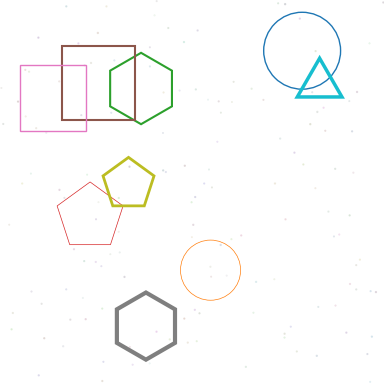[{"shape": "circle", "thickness": 1, "radius": 0.5, "center": [0.785, 0.868]}, {"shape": "circle", "thickness": 0.5, "radius": 0.39, "center": [0.547, 0.298]}, {"shape": "hexagon", "thickness": 1.5, "radius": 0.46, "center": [0.366, 0.77]}, {"shape": "pentagon", "thickness": 0.5, "radius": 0.45, "center": [0.234, 0.437]}, {"shape": "square", "thickness": 1.5, "radius": 0.48, "center": [0.256, 0.784]}, {"shape": "square", "thickness": 1, "radius": 0.43, "center": [0.137, 0.746]}, {"shape": "hexagon", "thickness": 3, "radius": 0.44, "center": [0.379, 0.153]}, {"shape": "pentagon", "thickness": 2, "radius": 0.35, "center": [0.334, 0.522]}, {"shape": "triangle", "thickness": 2.5, "radius": 0.33, "center": [0.83, 0.782]}]